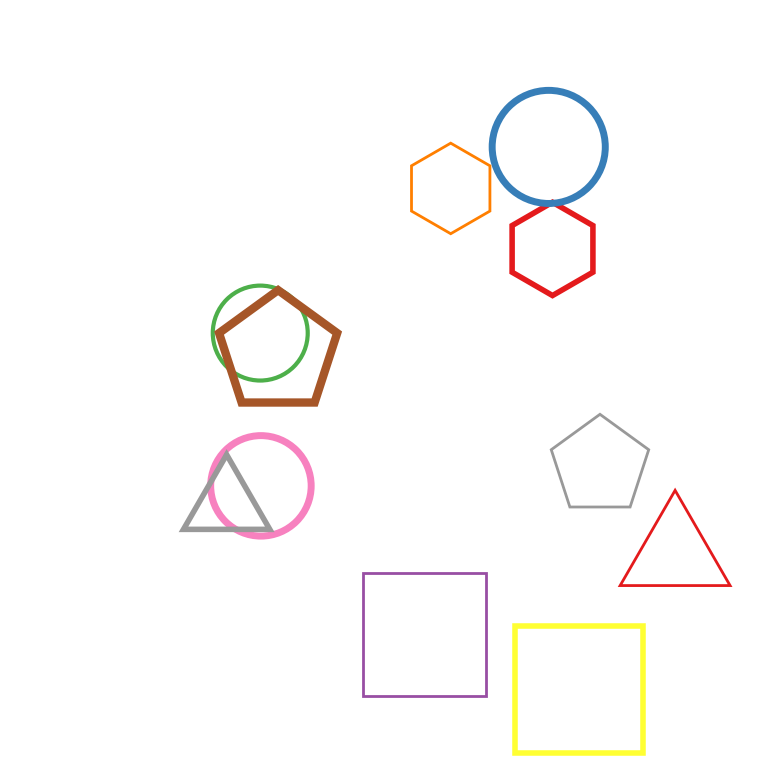[{"shape": "triangle", "thickness": 1, "radius": 0.41, "center": [0.877, 0.281]}, {"shape": "hexagon", "thickness": 2, "radius": 0.3, "center": [0.718, 0.677]}, {"shape": "circle", "thickness": 2.5, "radius": 0.37, "center": [0.713, 0.809]}, {"shape": "circle", "thickness": 1.5, "radius": 0.31, "center": [0.338, 0.567]}, {"shape": "square", "thickness": 1, "radius": 0.4, "center": [0.551, 0.176]}, {"shape": "hexagon", "thickness": 1, "radius": 0.29, "center": [0.585, 0.755]}, {"shape": "square", "thickness": 2, "radius": 0.41, "center": [0.752, 0.105]}, {"shape": "pentagon", "thickness": 3, "radius": 0.4, "center": [0.361, 0.543]}, {"shape": "circle", "thickness": 2.5, "radius": 0.33, "center": [0.339, 0.369]}, {"shape": "triangle", "thickness": 2, "radius": 0.32, "center": [0.294, 0.345]}, {"shape": "pentagon", "thickness": 1, "radius": 0.33, "center": [0.779, 0.395]}]